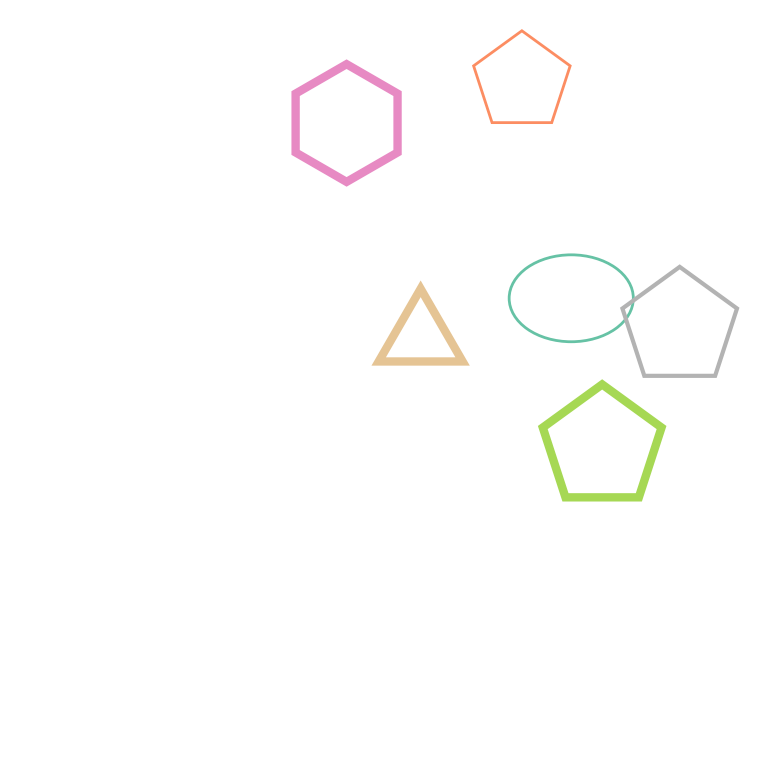[{"shape": "oval", "thickness": 1, "radius": 0.4, "center": [0.742, 0.613]}, {"shape": "pentagon", "thickness": 1, "radius": 0.33, "center": [0.678, 0.894]}, {"shape": "hexagon", "thickness": 3, "radius": 0.38, "center": [0.45, 0.84]}, {"shape": "pentagon", "thickness": 3, "radius": 0.41, "center": [0.782, 0.42]}, {"shape": "triangle", "thickness": 3, "radius": 0.31, "center": [0.546, 0.562]}, {"shape": "pentagon", "thickness": 1.5, "radius": 0.39, "center": [0.883, 0.575]}]